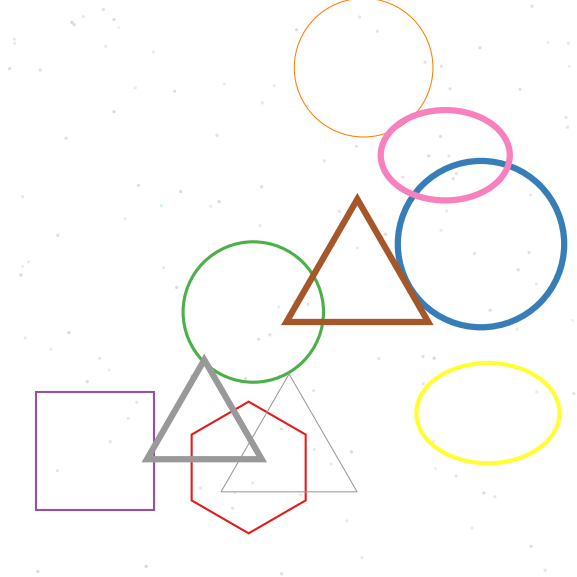[{"shape": "hexagon", "thickness": 1, "radius": 0.57, "center": [0.431, 0.19]}, {"shape": "circle", "thickness": 3, "radius": 0.72, "center": [0.833, 0.576]}, {"shape": "circle", "thickness": 1.5, "radius": 0.61, "center": [0.439, 0.459]}, {"shape": "square", "thickness": 1, "radius": 0.51, "center": [0.165, 0.217]}, {"shape": "circle", "thickness": 0.5, "radius": 0.6, "center": [0.63, 0.882]}, {"shape": "oval", "thickness": 2, "radius": 0.62, "center": [0.845, 0.284]}, {"shape": "triangle", "thickness": 3, "radius": 0.71, "center": [0.619, 0.512]}, {"shape": "oval", "thickness": 3, "radius": 0.56, "center": [0.771, 0.73]}, {"shape": "triangle", "thickness": 0.5, "radius": 0.68, "center": [0.501, 0.216]}, {"shape": "triangle", "thickness": 3, "radius": 0.57, "center": [0.354, 0.261]}]